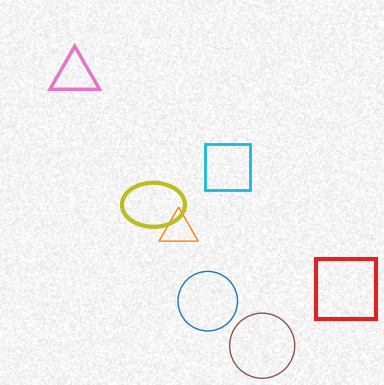[{"shape": "circle", "thickness": 1, "radius": 0.39, "center": [0.54, 0.218]}, {"shape": "triangle", "thickness": 1, "radius": 0.29, "center": [0.464, 0.403]}, {"shape": "square", "thickness": 3, "radius": 0.39, "center": [0.9, 0.25]}, {"shape": "circle", "thickness": 1, "radius": 0.42, "center": [0.681, 0.102]}, {"shape": "triangle", "thickness": 2.5, "radius": 0.37, "center": [0.194, 0.805]}, {"shape": "oval", "thickness": 3, "radius": 0.41, "center": [0.399, 0.468]}, {"shape": "square", "thickness": 2, "radius": 0.3, "center": [0.591, 0.566]}]